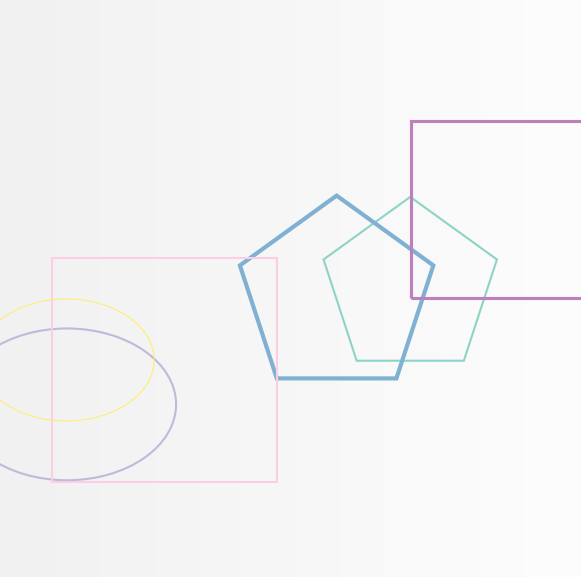[{"shape": "pentagon", "thickness": 1, "radius": 0.78, "center": [0.706, 0.501]}, {"shape": "oval", "thickness": 1, "radius": 0.94, "center": [0.115, 0.299]}, {"shape": "pentagon", "thickness": 2, "radius": 0.87, "center": [0.579, 0.485]}, {"shape": "square", "thickness": 1, "radius": 0.97, "center": [0.283, 0.358]}, {"shape": "square", "thickness": 1.5, "radius": 0.77, "center": [0.861, 0.637]}, {"shape": "oval", "thickness": 0.5, "radius": 0.75, "center": [0.114, 0.376]}]